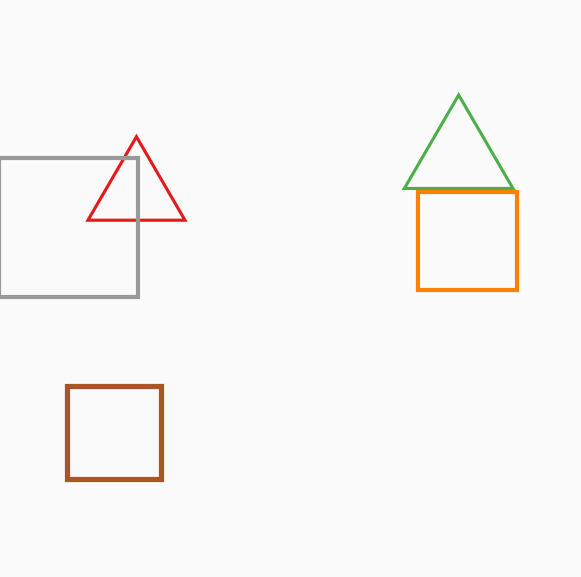[{"shape": "triangle", "thickness": 1.5, "radius": 0.48, "center": [0.235, 0.666]}, {"shape": "triangle", "thickness": 1.5, "radius": 0.54, "center": [0.789, 0.727]}, {"shape": "square", "thickness": 2, "radius": 0.42, "center": [0.804, 0.582]}, {"shape": "square", "thickness": 2.5, "radius": 0.4, "center": [0.196, 0.25]}, {"shape": "square", "thickness": 2, "radius": 0.6, "center": [0.118, 0.605]}]